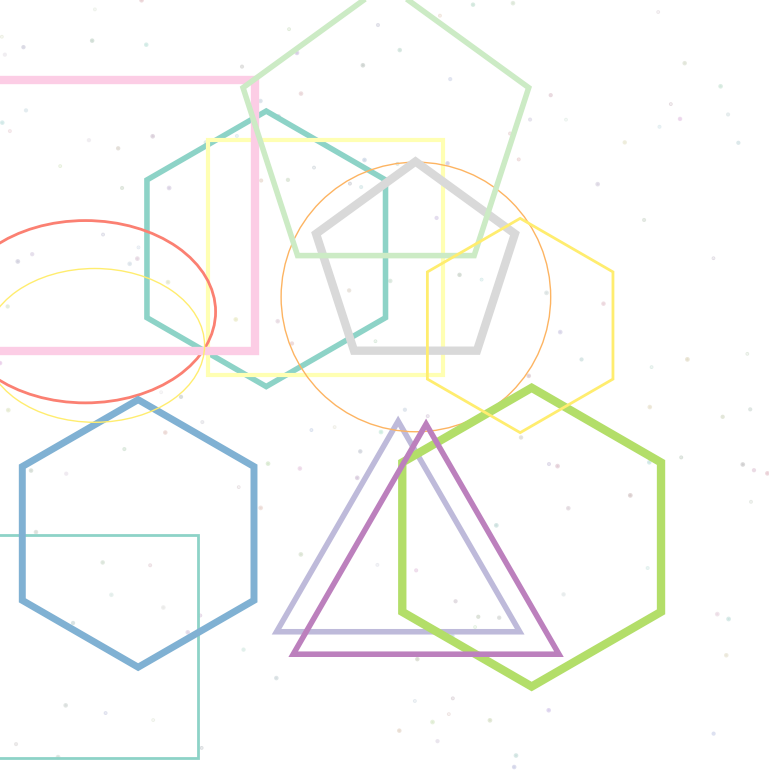[{"shape": "square", "thickness": 1, "radius": 0.73, "center": [0.112, 0.16]}, {"shape": "hexagon", "thickness": 2, "radius": 0.89, "center": [0.346, 0.677]}, {"shape": "square", "thickness": 1.5, "radius": 0.76, "center": [0.423, 0.665]}, {"shape": "triangle", "thickness": 2, "radius": 0.91, "center": [0.517, 0.271]}, {"shape": "oval", "thickness": 1, "radius": 0.85, "center": [0.111, 0.595]}, {"shape": "hexagon", "thickness": 2.5, "radius": 0.87, "center": [0.179, 0.307]}, {"shape": "circle", "thickness": 0.5, "radius": 0.88, "center": [0.54, 0.614]}, {"shape": "hexagon", "thickness": 3, "radius": 0.97, "center": [0.69, 0.302]}, {"shape": "square", "thickness": 3, "radius": 0.88, "center": [0.155, 0.72]}, {"shape": "pentagon", "thickness": 3, "radius": 0.68, "center": [0.54, 0.654]}, {"shape": "triangle", "thickness": 2, "radius": 1.0, "center": [0.553, 0.25]}, {"shape": "pentagon", "thickness": 2, "radius": 0.98, "center": [0.501, 0.826]}, {"shape": "hexagon", "thickness": 1, "radius": 0.7, "center": [0.676, 0.577]}, {"shape": "oval", "thickness": 0.5, "radius": 0.71, "center": [0.123, 0.551]}]